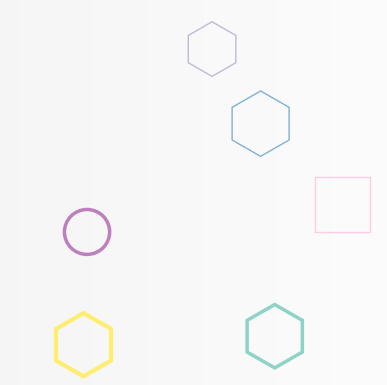[{"shape": "hexagon", "thickness": 2.5, "radius": 0.41, "center": [0.709, 0.127]}, {"shape": "hexagon", "thickness": 1, "radius": 0.35, "center": [0.547, 0.873]}, {"shape": "hexagon", "thickness": 1, "radius": 0.42, "center": [0.673, 0.679]}, {"shape": "square", "thickness": 1, "radius": 0.35, "center": [0.883, 0.468]}, {"shape": "circle", "thickness": 2.5, "radius": 0.29, "center": [0.225, 0.398]}, {"shape": "hexagon", "thickness": 3, "radius": 0.41, "center": [0.216, 0.105]}]